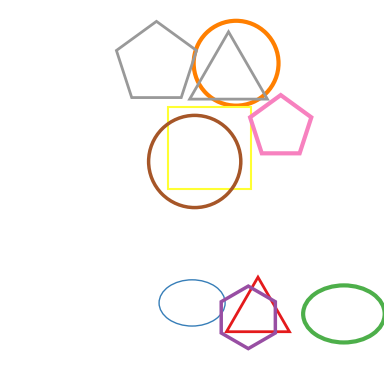[{"shape": "triangle", "thickness": 2, "radius": 0.47, "center": [0.67, 0.186]}, {"shape": "oval", "thickness": 1, "radius": 0.43, "center": [0.499, 0.213]}, {"shape": "oval", "thickness": 3, "radius": 0.53, "center": [0.893, 0.185]}, {"shape": "hexagon", "thickness": 2.5, "radius": 0.41, "center": [0.645, 0.176]}, {"shape": "circle", "thickness": 3, "radius": 0.55, "center": [0.613, 0.836]}, {"shape": "square", "thickness": 1.5, "radius": 0.53, "center": [0.545, 0.615]}, {"shape": "circle", "thickness": 2.5, "radius": 0.6, "center": [0.506, 0.581]}, {"shape": "pentagon", "thickness": 3, "radius": 0.42, "center": [0.729, 0.669]}, {"shape": "triangle", "thickness": 2, "radius": 0.58, "center": [0.594, 0.801]}, {"shape": "pentagon", "thickness": 2, "radius": 0.55, "center": [0.406, 0.835]}]